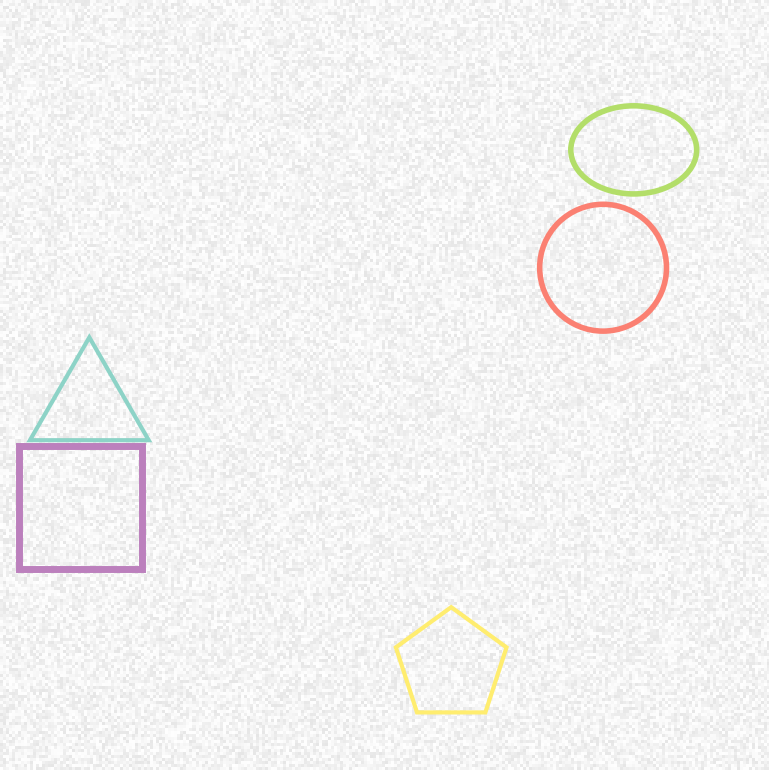[{"shape": "triangle", "thickness": 1.5, "radius": 0.45, "center": [0.116, 0.473]}, {"shape": "circle", "thickness": 2, "radius": 0.41, "center": [0.783, 0.652]}, {"shape": "oval", "thickness": 2, "radius": 0.41, "center": [0.823, 0.805]}, {"shape": "square", "thickness": 2.5, "radius": 0.4, "center": [0.104, 0.341]}, {"shape": "pentagon", "thickness": 1.5, "radius": 0.38, "center": [0.586, 0.136]}]